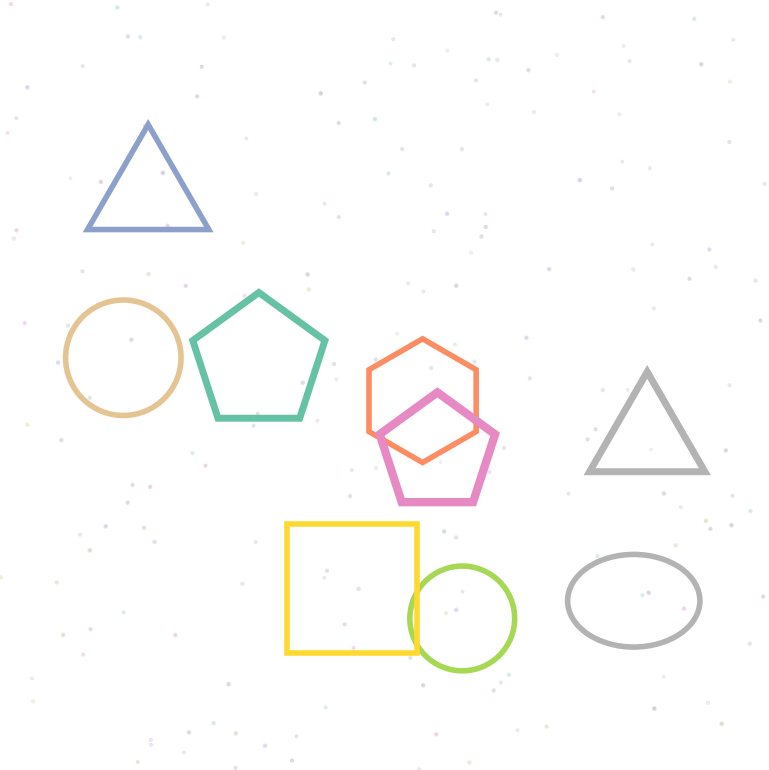[{"shape": "pentagon", "thickness": 2.5, "radius": 0.45, "center": [0.336, 0.53]}, {"shape": "hexagon", "thickness": 2, "radius": 0.4, "center": [0.549, 0.48]}, {"shape": "triangle", "thickness": 2, "radius": 0.45, "center": [0.192, 0.747]}, {"shape": "pentagon", "thickness": 3, "radius": 0.39, "center": [0.568, 0.412]}, {"shape": "circle", "thickness": 2, "radius": 0.34, "center": [0.6, 0.197]}, {"shape": "square", "thickness": 2, "radius": 0.42, "center": [0.457, 0.236]}, {"shape": "circle", "thickness": 2, "radius": 0.37, "center": [0.16, 0.535]}, {"shape": "triangle", "thickness": 2.5, "radius": 0.43, "center": [0.841, 0.431]}, {"shape": "oval", "thickness": 2, "radius": 0.43, "center": [0.823, 0.22]}]